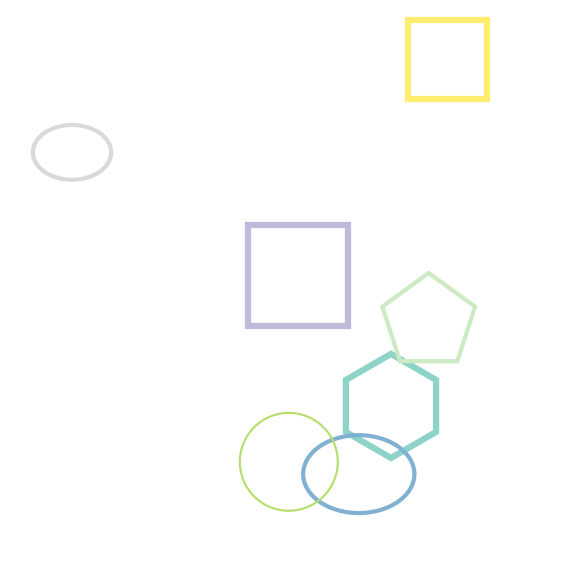[{"shape": "hexagon", "thickness": 3, "radius": 0.45, "center": [0.677, 0.296]}, {"shape": "square", "thickness": 3, "radius": 0.43, "center": [0.516, 0.522]}, {"shape": "oval", "thickness": 2, "radius": 0.48, "center": [0.621, 0.178]}, {"shape": "circle", "thickness": 1, "radius": 0.42, "center": [0.5, 0.199]}, {"shape": "oval", "thickness": 2, "radius": 0.34, "center": [0.125, 0.735]}, {"shape": "pentagon", "thickness": 2, "radius": 0.42, "center": [0.742, 0.442]}, {"shape": "square", "thickness": 3, "radius": 0.34, "center": [0.775, 0.896]}]